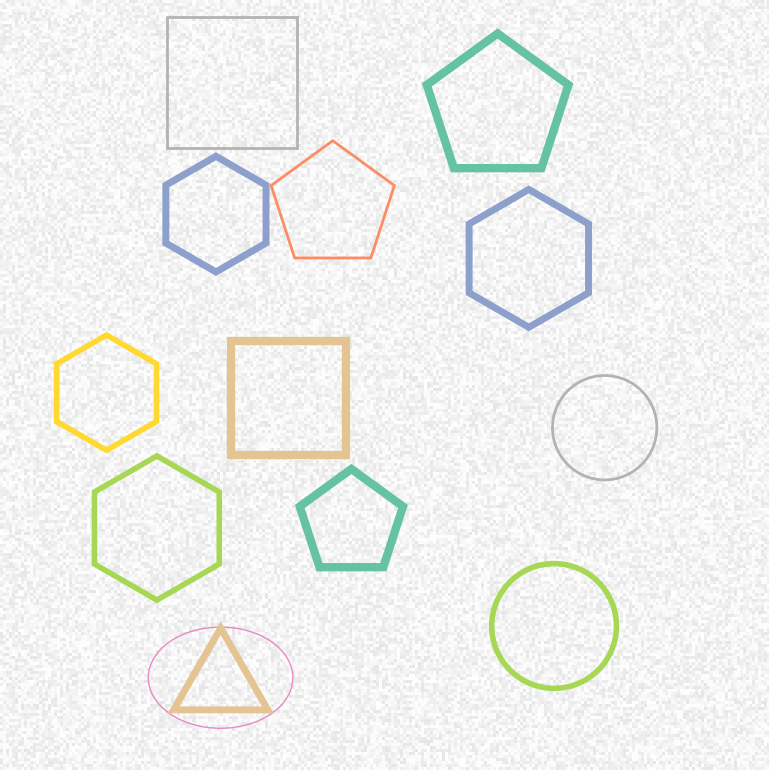[{"shape": "pentagon", "thickness": 3, "radius": 0.35, "center": [0.456, 0.32]}, {"shape": "pentagon", "thickness": 3, "radius": 0.48, "center": [0.646, 0.86]}, {"shape": "pentagon", "thickness": 1, "radius": 0.42, "center": [0.432, 0.733]}, {"shape": "hexagon", "thickness": 2.5, "radius": 0.38, "center": [0.28, 0.722]}, {"shape": "hexagon", "thickness": 2.5, "radius": 0.45, "center": [0.687, 0.664]}, {"shape": "oval", "thickness": 0.5, "radius": 0.47, "center": [0.286, 0.12]}, {"shape": "circle", "thickness": 2, "radius": 0.41, "center": [0.72, 0.187]}, {"shape": "hexagon", "thickness": 2, "radius": 0.47, "center": [0.204, 0.314]}, {"shape": "hexagon", "thickness": 2, "radius": 0.37, "center": [0.138, 0.49]}, {"shape": "triangle", "thickness": 2.5, "radius": 0.35, "center": [0.287, 0.113]}, {"shape": "square", "thickness": 3, "radius": 0.37, "center": [0.375, 0.483]}, {"shape": "square", "thickness": 1, "radius": 0.42, "center": [0.302, 0.893]}, {"shape": "circle", "thickness": 1, "radius": 0.34, "center": [0.785, 0.445]}]